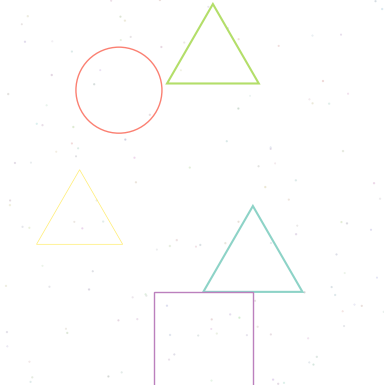[{"shape": "triangle", "thickness": 1.5, "radius": 0.74, "center": [0.657, 0.316]}, {"shape": "circle", "thickness": 1, "radius": 0.56, "center": [0.309, 0.766]}, {"shape": "triangle", "thickness": 1.5, "radius": 0.69, "center": [0.553, 0.852]}, {"shape": "square", "thickness": 1, "radius": 0.65, "center": [0.529, 0.112]}, {"shape": "triangle", "thickness": 0.5, "radius": 0.65, "center": [0.207, 0.43]}]